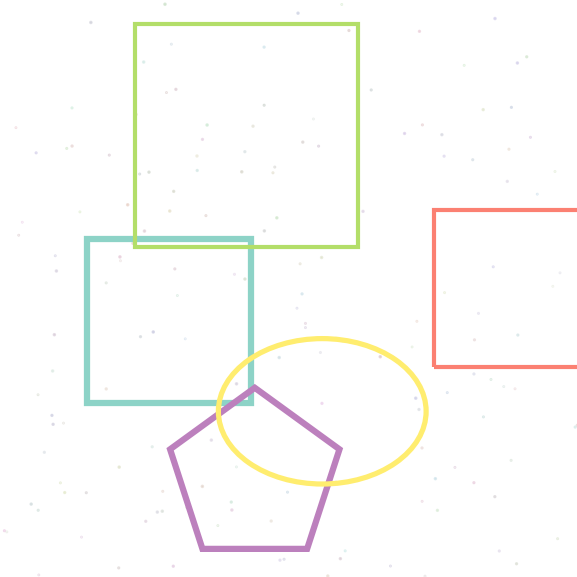[{"shape": "square", "thickness": 3, "radius": 0.71, "center": [0.292, 0.444]}, {"shape": "square", "thickness": 2, "radius": 0.68, "center": [0.887, 0.5]}, {"shape": "square", "thickness": 2, "radius": 0.96, "center": [0.427, 0.765]}, {"shape": "pentagon", "thickness": 3, "radius": 0.77, "center": [0.441, 0.173]}, {"shape": "oval", "thickness": 2.5, "radius": 0.9, "center": [0.558, 0.287]}]